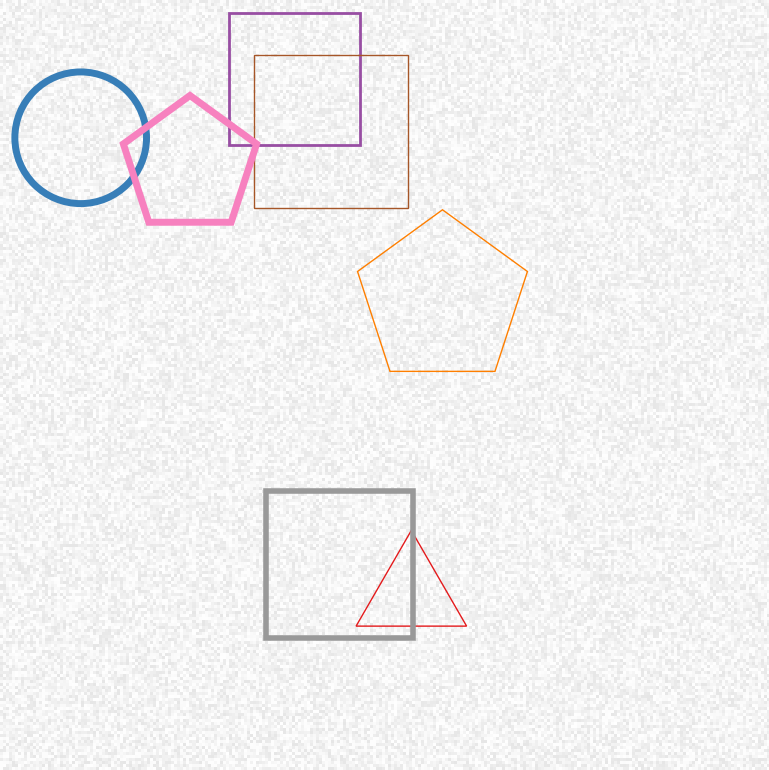[{"shape": "triangle", "thickness": 0.5, "radius": 0.41, "center": [0.534, 0.228]}, {"shape": "circle", "thickness": 2.5, "radius": 0.43, "center": [0.105, 0.821]}, {"shape": "square", "thickness": 1, "radius": 0.43, "center": [0.383, 0.897]}, {"shape": "pentagon", "thickness": 0.5, "radius": 0.58, "center": [0.575, 0.612]}, {"shape": "square", "thickness": 0.5, "radius": 0.5, "center": [0.43, 0.829]}, {"shape": "pentagon", "thickness": 2.5, "radius": 0.45, "center": [0.247, 0.785]}, {"shape": "square", "thickness": 2, "radius": 0.48, "center": [0.441, 0.267]}]